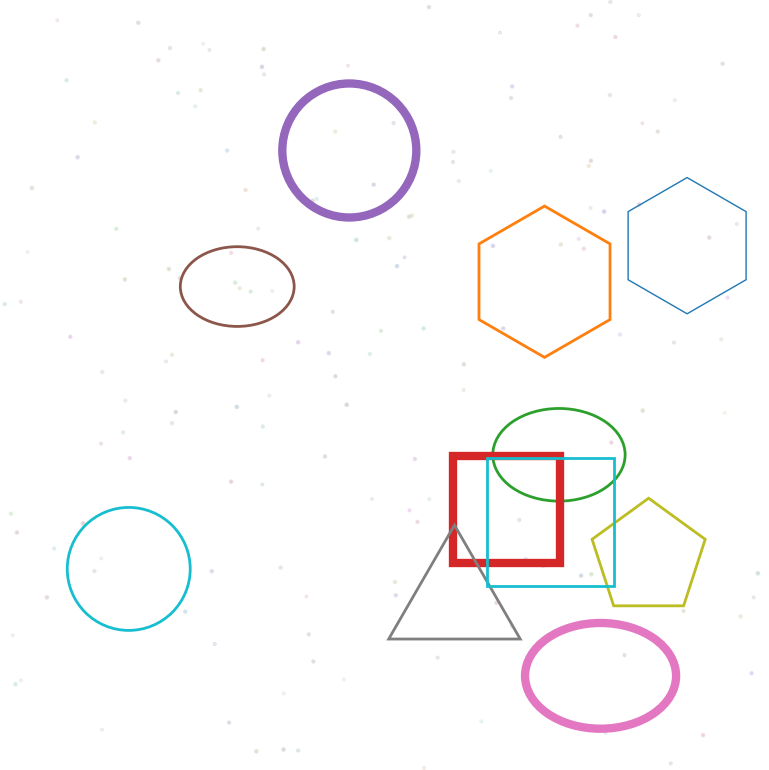[{"shape": "hexagon", "thickness": 0.5, "radius": 0.44, "center": [0.892, 0.681]}, {"shape": "hexagon", "thickness": 1, "radius": 0.49, "center": [0.707, 0.634]}, {"shape": "oval", "thickness": 1, "radius": 0.43, "center": [0.726, 0.409]}, {"shape": "square", "thickness": 3, "radius": 0.35, "center": [0.658, 0.338]}, {"shape": "circle", "thickness": 3, "radius": 0.44, "center": [0.454, 0.805]}, {"shape": "oval", "thickness": 1, "radius": 0.37, "center": [0.308, 0.628]}, {"shape": "oval", "thickness": 3, "radius": 0.49, "center": [0.78, 0.122]}, {"shape": "triangle", "thickness": 1, "radius": 0.49, "center": [0.59, 0.219]}, {"shape": "pentagon", "thickness": 1, "radius": 0.39, "center": [0.842, 0.276]}, {"shape": "square", "thickness": 1, "radius": 0.41, "center": [0.715, 0.322]}, {"shape": "circle", "thickness": 1, "radius": 0.4, "center": [0.167, 0.261]}]